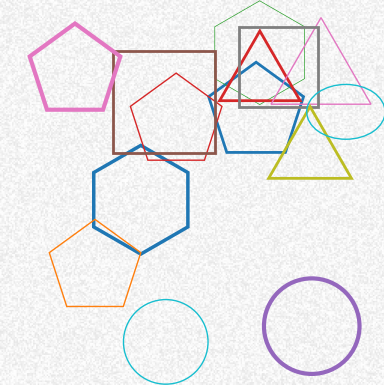[{"shape": "pentagon", "thickness": 2, "radius": 0.65, "center": [0.665, 0.709]}, {"shape": "hexagon", "thickness": 2.5, "radius": 0.71, "center": [0.366, 0.481]}, {"shape": "pentagon", "thickness": 1, "radius": 0.62, "center": [0.247, 0.305]}, {"shape": "hexagon", "thickness": 0.5, "radius": 0.67, "center": [0.675, 0.863]}, {"shape": "pentagon", "thickness": 1, "radius": 0.63, "center": [0.458, 0.685]}, {"shape": "triangle", "thickness": 2, "radius": 0.6, "center": [0.675, 0.799]}, {"shape": "circle", "thickness": 3, "radius": 0.62, "center": [0.81, 0.153]}, {"shape": "square", "thickness": 2, "radius": 0.66, "center": [0.426, 0.734]}, {"shape": "triangle", "thickness": 1, "radius": 0.75, "center": [0.834, 0.804]}, {"shape": "pentagon", "thickness": 3, "radius": 0.62, "center": [0.195, 0.815]}, {"shape": "square", "thickness": 2, "radius": 0.51, "center": [0.723, 0.826]}, {"shape": "triangle", "thickness": 2, "radius": 0.62, "center": [0.805, 0.599]}, {"shape": "oval", "thickness": 1, "radius": 0.51, "center": [0.898, 0.71]}, {"shape": "circle", "thickness": 1, "radius": 0.55, "center": [0.431, 0.112]}]